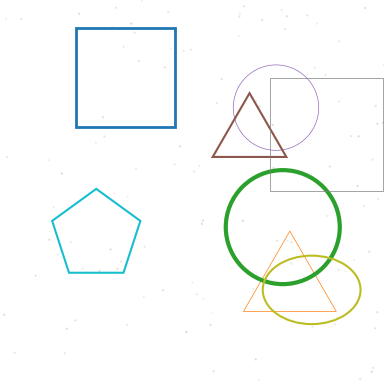[{"shape": "square", "thickness": 2, "radius": 0.65, "center": [0.326, 0.799]}, {"shape": "triangle", "thickness": 0.5, "radius": 0.7, "center": [0.753, 0.261]}, {"shape": "circle", "thickness": 3, "radius": 0.74, "center": [0.734, 0.41]}, {"shape": "circle", "thickness": 0.5, "radius": 0.55, "center": [0.717, 0.72]}, {"shape": "triangle", "thickness": 1.5, "radius": 0.55, "center": [0.648, 0.648]}, {"shape": "square", "thickness": 0.5, "radius": 0.73, "center": [0.849, 0.65]}, {"shape": "oval", "thickness": 1.5, "radius": 0.64, "center": [0.809, 0.247]}, {"shape": "pentagon", "thickness": 1.5, "radius": 0.6, "center": [0.25, 0.389]}]